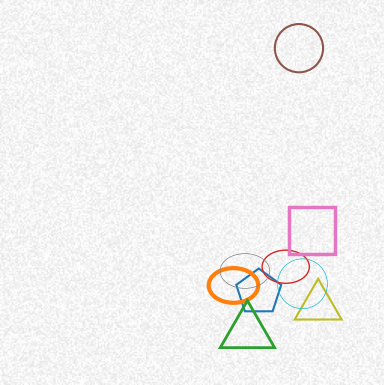[{"shape": "pentagon", "thickness": 1.5, "radius": 0.31, "center": [0.672, 0.241]}, {"shape": "oval", "thickness": 3, "radius": 0.32, "center": [0.606, 0.259]}, {"shape": "triangle", "thickness": 2, "radius": 0.41, "center": [0.643, 0.138]}, {"shape": "oval", "thickness": 1, "radius": 0.31, "center": [0.742, 0.307]}, {"shape": "circle", "thickness": 1.5, "radius": 0.31, "center": [0.777, 0.875]}, {"shape": "square", "thickness": 2.5, "radius": 0.3, "center": [0.81, 0.401]}, {"shape": "oval", "thickness": 0.5, "radius": 0.32, "center": [0.636, 0.296]}, {"shape": "triangle", "thickness": 1.5, "radius": 0.35, "center": [0.826, 0.205]}, {"shape": "circle", "thickness": 0.5, "radius": 0.32, "center": [0.786, 0.263]}]